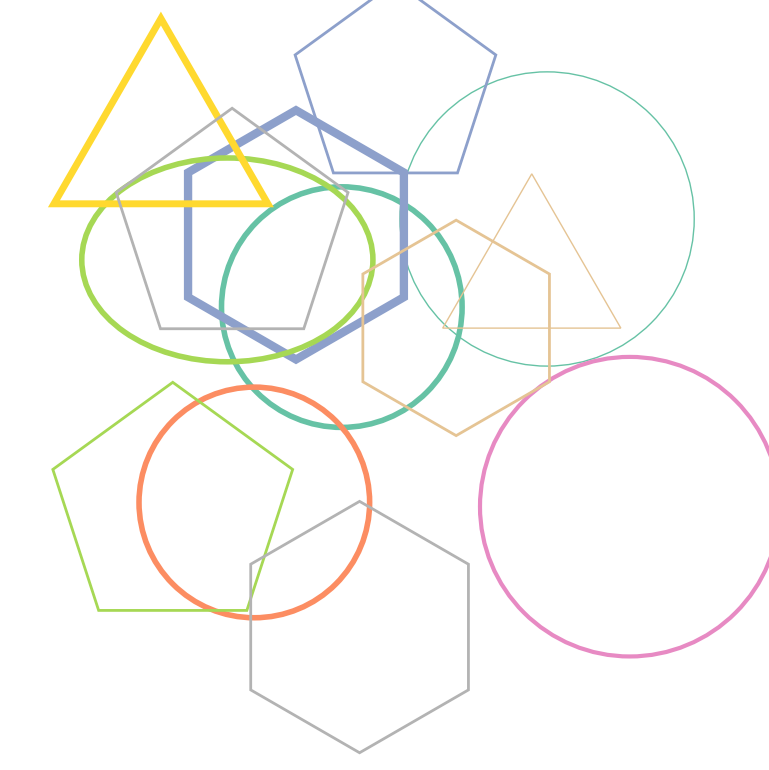[{"shape": "circle", "thickness": 2, "radius": 0.78, "center": [0.444, 0.601]}, {"shape": "circle", "thickness": 0.5, "radius": 0.96, "center": [0.711, 0.716]}, {"shape": "circle", "thickness": 2, "radius": 0.75, "center": [0.33, 0.347]}, {"shape": "pentagon", "thickness": 1, "radius": 0.69, "center": [0.514, 0.886]}, {"shape": "hexagon", "thickness": 3, "radius": 0.81, "center": [0.384, 0.695]}, {"shape": "circle", "thickness": 1.5, "radius": 0.97, "center": [0.818, 0.342]}, {"shape": "oval", "thickness": 2, "radius": 0.95, "center": [0.295, 0.662]}, {"shape": "pentagon", "thickness": 1, "radius": 0.82, "center": [0.224, 0.34]}, {"shape": "triangle", "thickness": 2.5, "radius": 0.8, "center": [0.209, 0.816]}, {"shape": "hexagon", "thickness": 1, "radius": 0.7, "center": [0.592, 0.574]}, {"shape": "triangle", "thickness": 0.5, "radius": 0.67, "center": [0.691, 0.641]}, {"shape": "hexagon", "thickness": 1, "radius": 0.82, "center": [0.467, 0.186]}, {"shape": "pentagon", "thickness": 1, "radius": 0.79, "center": [0.301, 0.701]}]